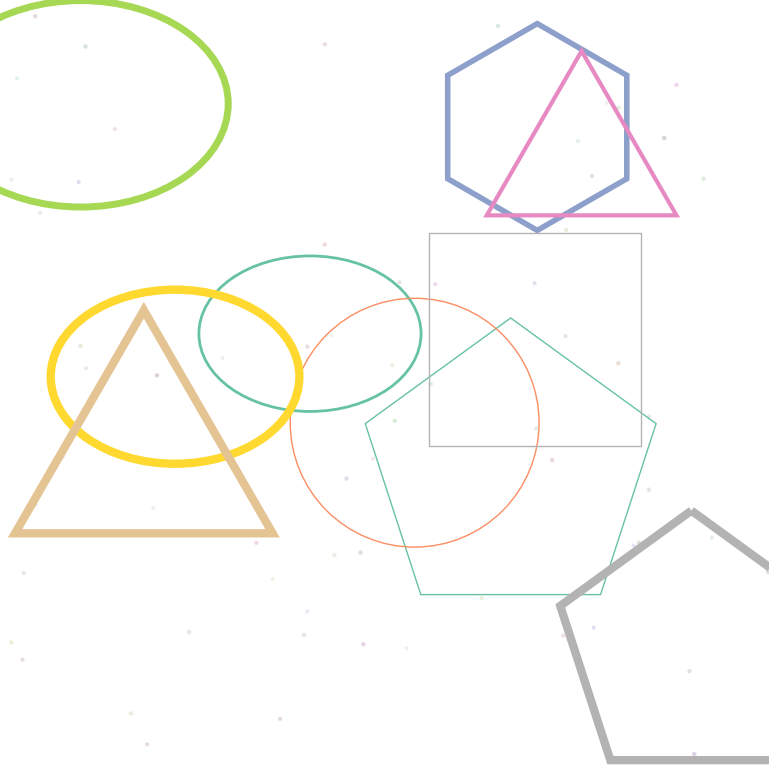[{"shape": "pentagon", "thickness": 0.5, "radius": 0.99, "center": [0.663, 0.388]}, {"shape": "oval", "thickness": 1, "radius": 0.72, "center": [0.403, 0.567]}, {"shape": "circle", "thickness": 0.5, "radius": 0.81, "center": [0.539, 0.451]}, {"shape": "hexagon", "thickness": 2, "radius": 0.67, "center": [0.698, 0.835]}, {"shape": "triangle", "thickness": 1.5, "radius": 0.71, "center": [0.755, 0.791]}, {"shape": "oval", "thickness": 2.5, "radius": 0.96, "center": [0.105, 0.865]}, {"shape": "oval", "thickness": 3, "radius": 0.81, "center": [0.227, 0.511]}, {"shape": "triangle", "thickness": 3, "radius": 0.97, "center": [0.187, 0.404]}, {"shape": "square", "thickness": 0.5, "radius": 0.69, "center": [0.695, 0.559]}, {"shape": "pentagon", "thickness": 3, "radius": 0.9, "center": [0.898, 0.158]}]